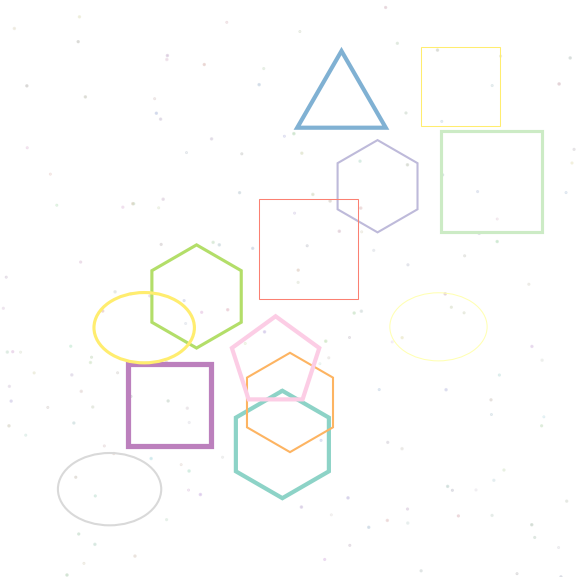[{"shape": "hexagon", "thickness": 2, "radius": 0.46, "center": [0.489, 0.229]}, {"shape": "oval", "thickness": 0.5, "radius": 0.42, "center": [0.759, 0.433]}, {"shape": "hexagon", "thickness": 1, "radius": 0.4, "center": [0.654, 0.677]}, {"shape": "square", "thickness": 0.5, "radius": 0.43, "center": [0.535, 0.568]}, {"shape": "triangle", "thickness": 2, "radius": 0.44, "center": [0.591, 0.822]}, {"shape": "hexagon", "thickness": 1, "radius": 0.43, "center": [0.502, 0.302]}, {"shape": "hexagon", "thickness": 1.5, "radius": 0.45, "center": [0.34, 0.486]}, {"shape": "pentagon", "thickness": 2, "radius": 0.4, "center": [0.477, 0.372]}, {"shape": "oval", "thickness": 1, "radius": 0.45, "center": [0.19, 0.152]}, {"shape": "square", "thickness": 2.5, "radius": 0.36, "center": [0.293, 0.298]}, {"shape": "square", "thickness": 1.5, "radius": 0.44, "center": [0.851, 0.684]}, {"shape": "square", "thickness": 0.5, "radius": 0.34, "center": [0.798, 0.85]}, {"shape": "oval", "thickness": 1.5, "radius": 0.43, "center": [0.25, 0.432]}]